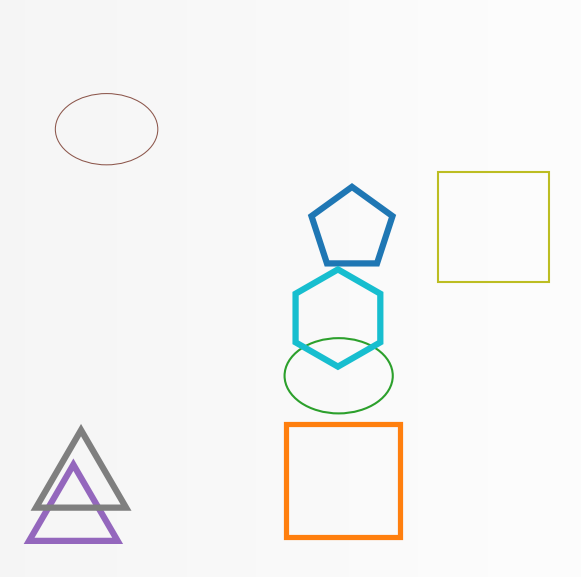[{"shape": "pentagon", "thickness": 3, "radius": 0.37, "center": [0.606, 0.602]}, {"shape": "square", "thickness": 2.5, "radius": 0.49, "center": [0.59, 0.166]}, {"shape": "oval", "thickness": 1, "radius": 0.47, "center": [0.583, 0.348]}, {"shape": "triangle", "thickness": 3, "radius": 0.44, "center": [0.126, 0.107]}, {"shape": "oval", "thickness": 0.5, "radius": 0.44, "center": [0.183, 0.775]}, {"shape": "triangle", "thickness": 3, "radius": 0.45, "center": [0.139, 0.165]}, {"shape": "square", "thickness": 1, "radius": 0.48, "center": [0.849, 0.607]}, {"shape": "hexagon", "thickness": 3, "radius": 0.42, "center": [0.581, 0.448]}]